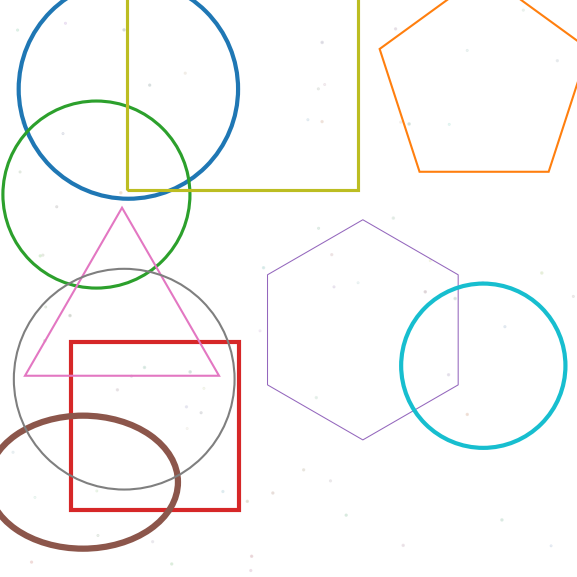[{"shape": "circle", "thickness": 2, "radius": 0.95, "center": [0.222, 0.845]}, {"shape": "pentagon", "thickness": 1, "radius": 0.95, "center": [0.838, 0.856]}, {"shape": "circle", "thickness": 1.5, "radius": 0.81, "center": [0.167, 0.662]}, {"shape": "square", "thickness": 2, "radius": 0.73, "center": [0.268, 0.261]}, {"shape": "hexagon", "thickness": 0.5, "radius": 0.95, "center": [0.628, 0.428]}, {"shape": "oval", "thickness": 3, "radius": 0.82, "center": [0.144, 0.164]}, {"shape": "triangle", "thickness": 1, "radius": 0.97, "center": [0.211, 0.445]}, {"shape": "circle", "thickness": 1, "radius": 0.96, "center": [0.215, 0.343]}, {"shape": "square", "thickness": 1.5, "radius": 1.0, "center": [0.42, 0.869]}, {"shape": "circle", "thickness": 2, "radius": 0.71, "center": [0.837, 0.366]}]